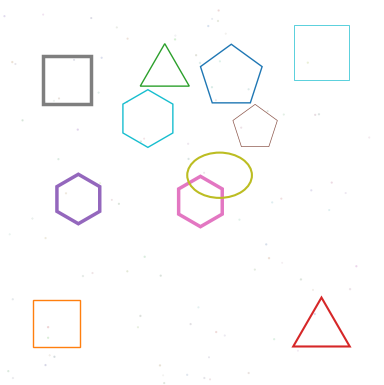[{"shape": "pentagon", "thickness": 1, "radius": 0.42, "center": [0.601, 0.801]}, {"shape": "square", "thickness": 1, "radius": 0.3, "center": [0.147, 0.16]}, {"shape": "triangle", "thickness": 1, "radius": 0.37, "center": [0.428, 0.813]}, {"shape": "triangle", "thickness": 1.5, "radius": 0.42, "center": [0.835, 0.142]}, {"shape": "hexagon", "thickness": 2.5, "radius": 0.32, "center": [0.203, 0.483]}, {"shape": "pentagon", "thickness": 0.5, "radius": 0.3, "center": [0.663, 0.668]}, {"shape": "hexagon", "thickness": 2.5, "radius": 0.33, "center": [0.521, 0.477]}, {"shape": "square", "thickness": 2.5, "radius": 0.31, "center": [0.174, 0.792]}, {"shape": "oval", "thickness": 1.5, "radius": 0.42, "center": [0.57, 0.545]}, {"shape": "square", "thickness": 0.5, "radius": 0.36, "center": [0.835, 0.863]}, {"shape": "hexagon", "thickness": 1, "radius": 0.37, "center": [0.384, 0.692]}]